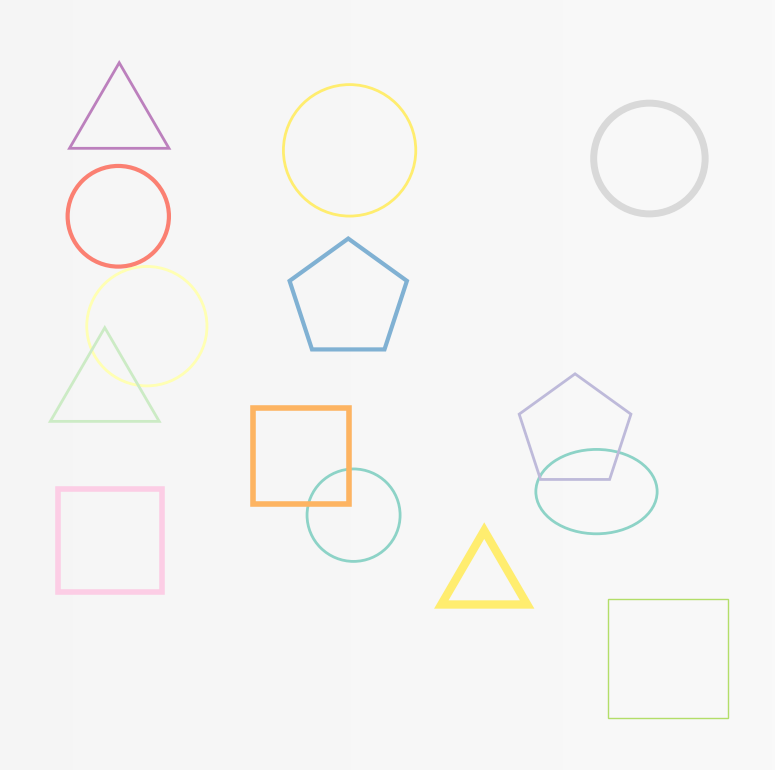[{"shape": "circle", "thickness": 1, "radius": 0.3, "center": [0.456, 0.331]}, {"shape": "oval", "thickness": 1, "radius": 0.39, "center": [0.77, 0.362]}, {"shape": "circle", "thickness": 1, "radius": 0.39, "center": [0.189, 0.576]}, {"shape": "pentagon", "thickness": 1, "radius": 0.38, "center": [0.742, 0.439]}, {"shape": "circle", "thickness": 1.5, "radius": 0.33, "center": [0.153, 0.719]}, {"shape": "pentagon", "thickness": 1.5, "radius": 0.4, "center": [0.449, 0.611]}, {"shape": "square", "thickness": 2, "radius": 0.31, "center": [0.388, 0.408]}, {"shape": "square", "thickness": 0.5, "radius": 0.39, "center": [0.862, 0.144]}, {"shape": "square", "thickness": 2, "radius": 0.33, "center": [0.142, 0.298]}, {"shape": "circle", "thickness": 2.5, "radius": 0.36, "center": [0.838, 0.794]}, {"shape": "triangle", "thickness": 1, "radius": 0.37, "center": [0.154, 0.844]}, {"shape": "triangle", "thickness": 1, "radius": 0.41, "center": [0.135, 0.493]}, {"shape": "circle", "thickness": 1, "radius": 0.43, "center": [0.451, 0.805]}, {"shape": "triangle", "thickness": 3, "radius": 0.32, "center": [0.625, 0.247]}]